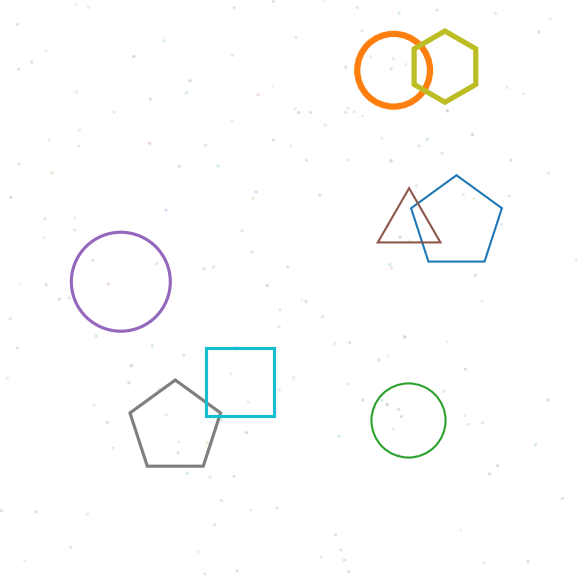[{"shape": "pentagon", "thickness": 1, "radius": 0.41, "center": [0.79, 0.613]}, {"shape": "circle", "thickness": 3, "radius": 0.31, "center": [0.682, 0.878]}, {"shape": "circle", "thickness": 1, "radius": 0.32, "center": [0.707, 0.271]}, {"shape": "circle", "thickness": 1.5, "radius": 0.43, "center": [0.209, 0.511]}, {"shape": "triangle", "thickness": 1, "radius": 0.31, "center": [0.708, 0.611]}, {"shape": "pentagon", "thickness": 1.5, "radius": 0.41, "center": [0.304, 0.259]}, {"shape": "hexagon", "thickness": 2.5, "radius": 0.31, "center": [0.77, 0.884]}, {"shape": "square", "thickness": 1.5, "radius": 0.3, "center": [0.416, 0.337]}]